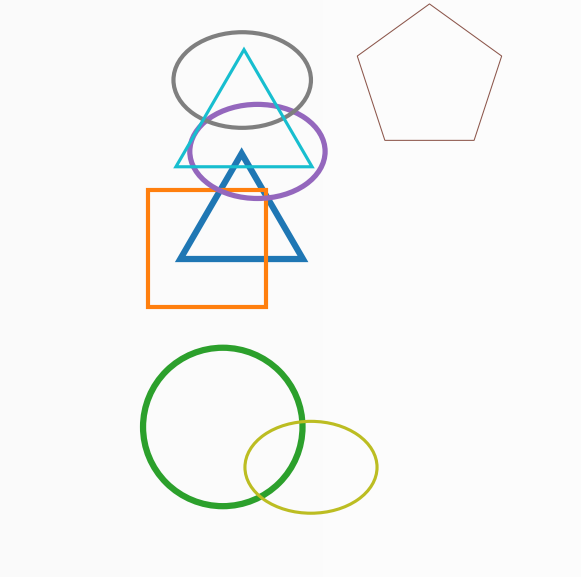[{"shape": "triangle", "thickness": 3, "radius": 0.61, "center": [0.416, 0.612]}, {"shape": "square", "thickness": 2, "radius": 0.51, "center": [0.356, 0.569]}, {"shape": "circle", "thickness": 3, "radius": 0.69, "center": [0.383, 0.26]}, {"shape": "oval", "thickness": 2.5, "radius": 0.58, "center": [0.443, 0.737]}, {"shape": "pentagon", "thickness": 0.5, "radius": 0.65, "center": [0.739, 0.862]}, {"shape": "oval", "thickness": 2, "radius": 0.59, "center": [0.417, 0.861]}, {"shape": "oval", "thickness": 1.5, "radius": 0.57, "center": [0.535, 0.19]}, {"shape": "triangle", "thickness": 1.5, "radius": 0.68, "center": [0.42, 0.778]}]